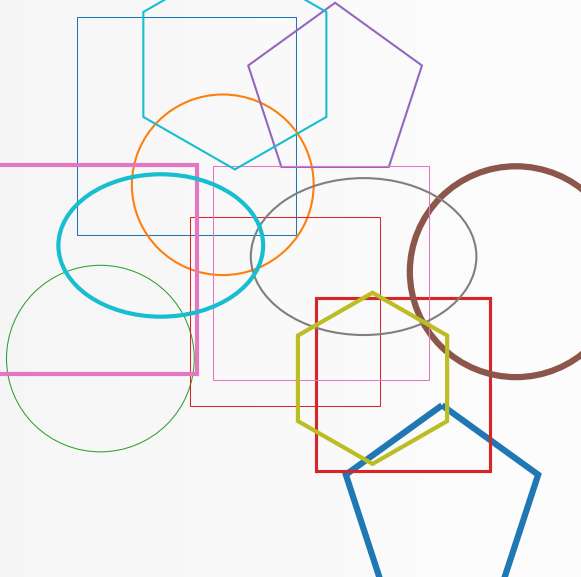[{"shape": "square", "thickness": 0.5, "radius": 0.94, "center": [0.32, 0.781]}, {"shape": "pentagon", "thickness": 3, "radius": 0.87, "center": [0.76, 0.123]}, {"shape": "circle", "thickness": 1, "radius": 0.78, "center": [0.383, 0.679]}, {"shape": "circle", "thickness": 0.5, "radius": 0.81, "center": [0.173, 0.378]}, {"shape": "square", "thickness": 0.5, "radius": 0.82, "center": [0.49, 0.46]}, {"shape": "square", "thickness": 1.5, "radius": 0.75, "center": [0.693, 0.334]}, {"shape": "pentagon", "thickness": 1, "radius": 0.79, "center": [0.577, 0.837]}, {"shape": "circle", "thickness": 3, "radius": 0.91, "center": [0.888, 0.529]}, {"shape": "square", "thickness": 2, "radius": 0.9, "center": [0.158, 0.532]}, {"shape": "square", "thickness": 0.5, "radius": 0.93, "center": [0.552, 0.526]}, {"shape": "oval", "thickness": 1, "radius": 0.97, "center": [0.626, 0.555]}, {"shape": "hexagon", "thickness": 2, "radius": 0.74, "center": [0.641, 0.344]}, {"shape": "oval", "thickness": 2, "radius": 0.88, "center": [0.277, 0.574]}, {"shape": "hexagon", "thickness": 1, "radius": 0.91, "center": [0.404, 0.888]}]